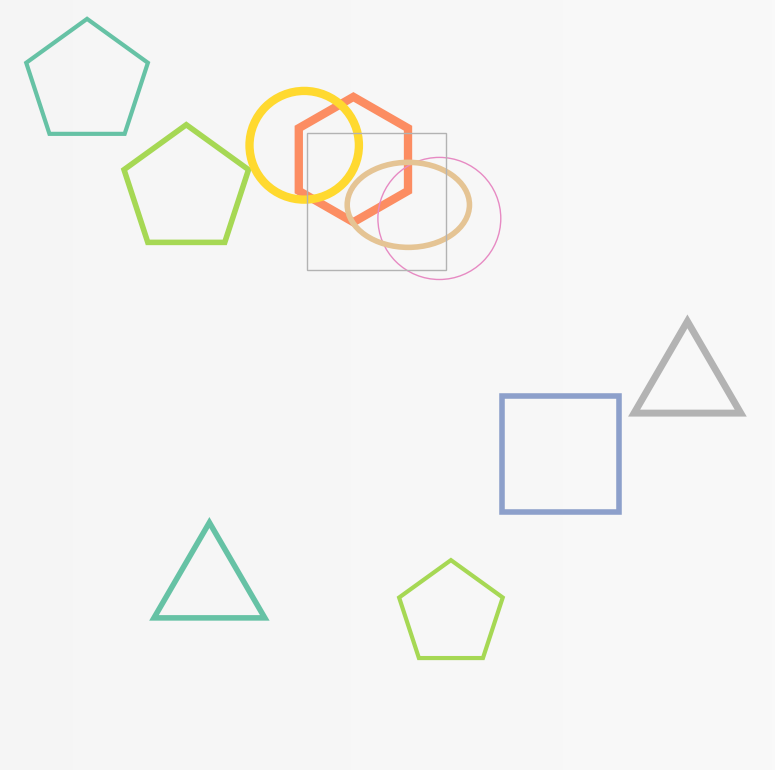[{"shape": "triangle", "thickness": 2, "radius": 0.41, "center": [0.27, 0.239]}, {"shape": "pentagon", "thickness": 1.5, "radius": 0.41, "center": [0.112, 0.893]}, {"shape": "hexagon", "thickness": 3, "radius": 0.41, "center": [0.456, 0.793]}, {"shape": "square", "thickness": 2, "radius": 0.38, "center": [0.723, 0.411]}, {"shape": "circle", "thickness": 0.5, "radius": 0.4, "center": [0.567, 0.716]}, {"shape": "pentagon", "thickness": 2, "radius": 0.42, "center": [0.24, 0.754]}, {"shape": "pentagon", "thickness": 1.5, "radius": 0.35, "center": [0.582, 0.202]}, {"shape": "circle", "thickness": 3, "radius": 0.35, "center": [0.393, 0.811]}, {"shape": "oval", "thickness": 2, "radius": 0.39, "center": [0.527, 0.734]}, {"shape": "square", "thickness": 0.5, "radius": 0.45, "center": [0.486, 0.738]}, {"shape": "triangle", "thickness": 2.5, "radius": 0.4, "center": [0.887, 0.503]}]